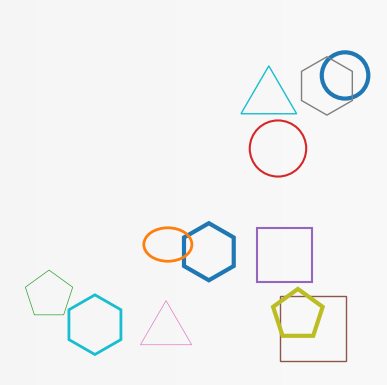[{"shape": "circle", "thickness": 3, "radius": 0.3, "center": [0.89, 0.804]}, {"shape": "hexagon", "thickness": 3, "radius": 0.37, "center": [0.539, 0.346]}, {"shape": "oval", "thickness": 2, "radius": 0.31, "center": [0.433, 0.365]}, {"shape": "pentagon", "thickness": 0.5, "radius": 0.32, "center": [0.127, 0.234]}, {"shape": "circle", "thickness": 1.5, "radius": 0.36, "center": [0.717, 0.614]}, {"shape": "square", "thickness": 1.5, "radius": 0.35, "center": [0.734, 0.337]}, {"shape": "square", "thickness": 1, "radius": 0.42, "center": [0.808, 0.147]}, {"shape": "triangle", "thickness": 0.5, "radius": 0.38, "center": [0.429, 0.143]}, {"shape": "hexagon", "thickness": 1, "radius": 0.38, "center": [0.844, 0.777]}, {"shape": "pentagon", "thickness": 3, "radius": 0.34, "center": [0.769, 0.182]}, {"shape": "hexagon", "thickness": 2, "radius": 0.39, "center": [0.245, 0.157]}, {"shape": "triangle", "thickness": 1, "radius": 0.41, "center": [0.694, 0.746]}]